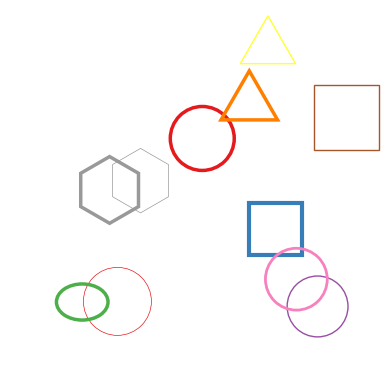[{"shape": "circle", "thickness": 2.5, "radius": 0.42, "center": [0.525, 0.64]}, {"shape": "circle", "thickness": 0.5, "radius": 0.44, "center": [0.305, 0.217]}, {"shape": "square", "thickness": 3, "radius": 0.34, "center": [0.716, 0.405]}, {"shape": "oval", "thickness": 2.5, "radius": 0.33, "center": [0.214, 0.216]}, {"shape": "circle", "thickness": 1, "radius": 0.4, "center": [0.825, 0.204]}, {"shape": "triangle", "thickness": 2.5, "radius": 0.42, "center": [0.647, 0.731]}, {"shape": "triangle", "thickness": 1, "radius": 0.41, "center": [0.696, 0.876]}, {"shape": "square", "thickness": 1, "radius": 0.42, "center": [0.899, 0.694]}, {"shape": "circle", "thickness": 2, "radius": 0.4, "center": [0.77, 0.275]}, {"shape": "hexagon", "thickness": 0.5, "radius": 0.42, "center": [0.365, 0.531]}, {"shape": "hexagon", "thickness": 2.5, "radius": 0.43, "center": [0.285, 0.507]}]